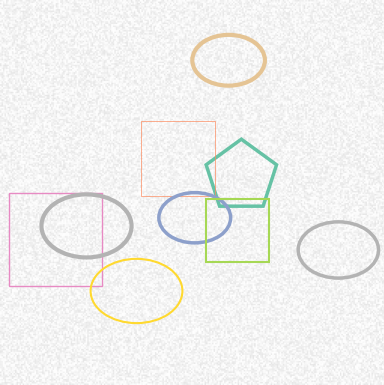[{"shape": "pentagon", "thickness": 2.5, "radius": 0.48, "center": [0.627, 0.542]}, {"shape": "square", "thickness": 0.5, "radius": 0.48, "center": [0.462, 0.589]}, {"shape": "oval", "thickness": 2.5, "radius": 0.47, "center": [0.506, 0.434]}, {"shape": "square", "thickness": 1, "radius": 0.6, "center": [0.144, 0.378]}, {"shape": "square", "thickness": 1.5, "radius": 0.41, "center": [0.618, 0.401]}, {"shape": "oval", "thickness": 1.5, "radius": 0.6, "center": [0.355, 0.244]}, {"shape": "oval", "thickness": 3, "radius": 0.47, "center": [0.594, 0.844]}, {"shape": "oval", "thickness": 3, "radius": 0.59, "center": [0.225, 0.413]}, {"shape": "oval", "thickness": 2.5, "radius": 0.52, "center": [0.879, 0.351]}]